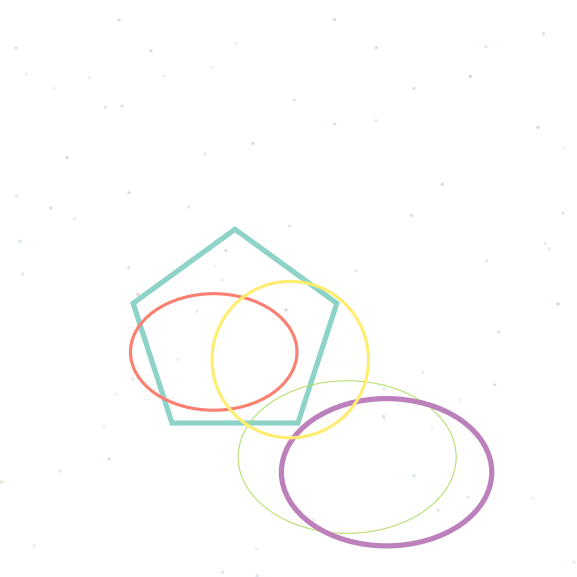[{"shape": "pentagon", "thickness": 2.5, "radius": 0.93, "center": [0.407, 0.417]}, {"shape": "oval", "thickness": 1.5, "radius": 0.72, "center": [0.37, 0.39]}, {"shape": "oval", "thickness": 0.5, "radius": 0.94, "center": [0.601, 0.208]}, {"shape": "oval", "thickness": 2.5, "radius": 0.91, "center": [0.669, 0.181]}, {"shape": "circle", "thickness": 1.5, "radius": 0.68, "center": [0.503, 0.376]}]